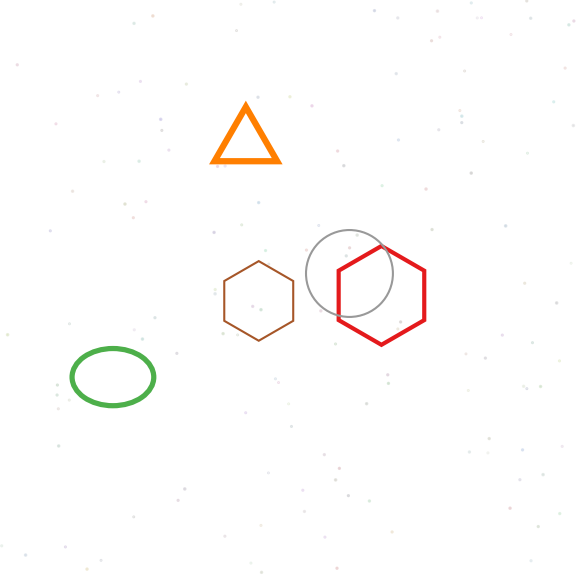[{"shape": "hexagon", "thickness": 2, "radius": 0.43, "center": [0.661, 0.488]}, {"shape": "oval", "thickness": 2.5, "radius": 0.35, "center": [0.196, 0.346]}, {"shape": "triangle", "thickness": 3, "radius": 0.31, "center": [0.426, 0.751]}, {"shape": "hexagon", "thickness": 1, "radius": 0.34, "center": [0.448, 0.478]}, {"shape": "circle", "thickness": 1, "radius": 0.38, "center": [0.605, 0.526]}]